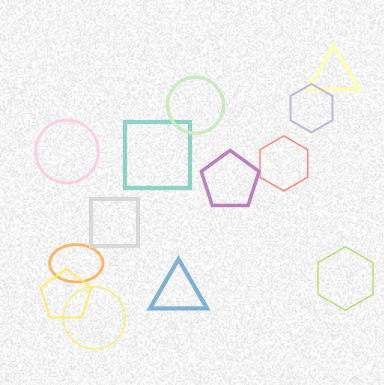[{"shape": "square", "thickness": 3, "radius": 0.42, "center": [0.409, 0.598]}, {"shape": "triangle", "thickness": 2.5, "radius": 0.38, "center": [0.867, 0.806]}, {"shape": "hexagon", "thickness": 1.5, "radius": 0.31, "center": [0.809, 0.719]}, {"shape": "hexagon", "thickness": 1, "radius": 0.36, "center": [0.737, 0.575]}, {"shape": "triangle", "thickness": 3, "radius": 0.43, "center": [0.464, 0.242]}, {"shape": "oval", "thickness": 2, "radius": 0.35, "center": [0.198, 0.316]}, {"shape": "hexagon", "thickness": 1, "radius": 0.41, "center": [0.897, 0.277]}, {"shape": "circle", "thickness": 2, "radius": 0.41, "center": [0.174, 0.606]}, {"shape": "square", "thickness": 3, "radius": 0.31, "center": [0.298, 0.423]}, {"shape": "pentagon", "thickness": 2.5, "radius": 0.4, "center": [0.598, 0.53]}, {"shape": "circle", "thickness": 2.5, "radius": 0.36, "center": [0.508, 0.727]}, {"shape": "circle", "thickness": 1, "radius": 0.4, "center": [0.245, 0.174]}, {"shape": "pentagon", "thickness": 1.5, "radius": 0.35, "center": [0.171, 0.232]}]